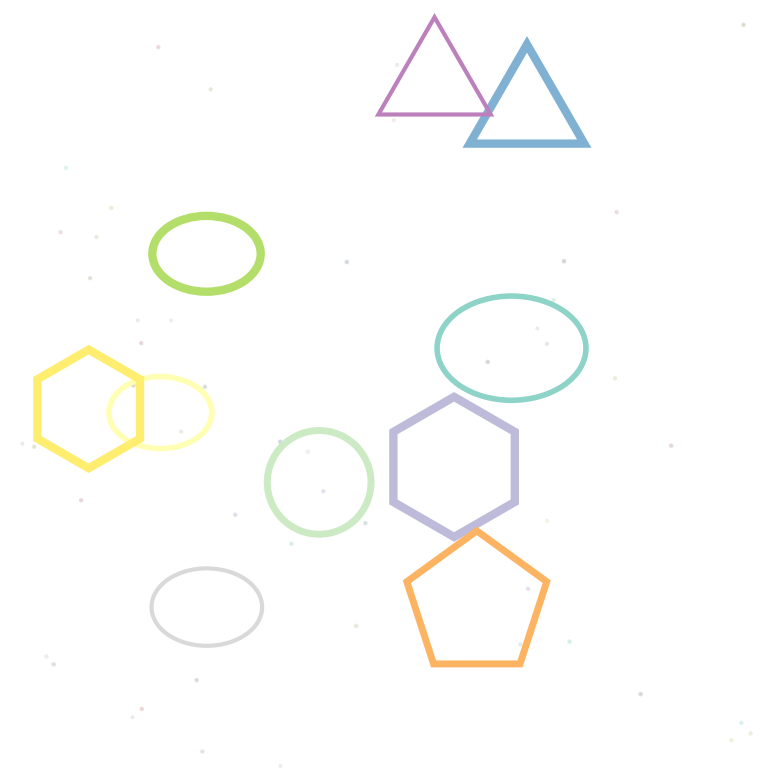[{"shape": "oval", "thickness": 2, "radius": 0.48, "center": [0.664, 0.548]}, {"shape": "oval", "thickness": 2, "radius": 0.33, "center": [0.208, 0.464]}, {"shape": "hexagon", "thickness": 3, "radius": 0.46, "center": [0.59, 0.394]}, {"shape": "triangle", "thickness": 3, "radius": 0.43, "center": [0.684, 0.856]}, {"shape": "pentagon", "thickness": 2.5, "radius": 0.48, "center": [0.619, 0.215]}, {"shape": "oval", "thickness": 3, "radius": 0.35, "center": [0.268, 0.67]}, {"shape": "oval", "thickness": 1.5, "radius": 0.36, "center": [0.269, 0.212]}, {"shape": "triangle", "thickness": 1.5, "radius": 0.42, "center": [0.564, 0.893]}, {"shape": "circle", "thickness": 2.5, "radius": 0.34, "center": [0.414, 0.374]}, {"shape": "hexagon", "thickness": 3, "radius": 0.38, "center": [0.115, 0.469]}]